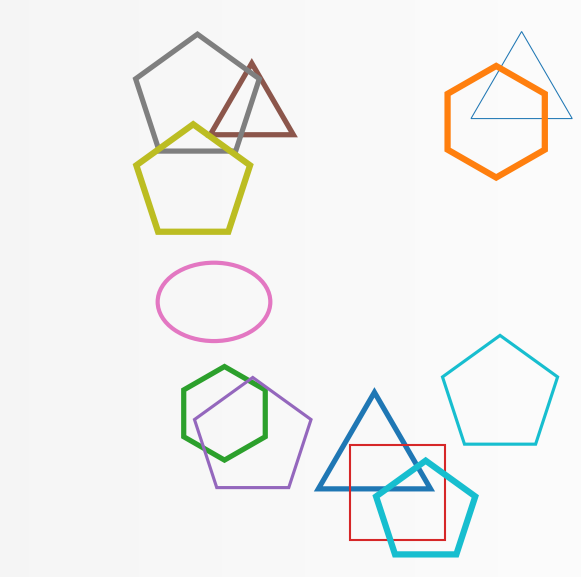[{"shape": "triangle", "thickness": 0.5, "radius": 0.5, "center": [0.897, 0.844]}, {"shape": "triangle", "thickness": 2.5, "radius": 0.56, "center": [0.644, 0.208]}, {"shape": "hexagon", "thickness": 3, "radius": 0.48, "center": [0.854, 0.788]}, {"shape": "hexagon", "thickness": 2.5, "radius": 0.4, "center": [0.386, 0.283]}, {"shape": "square", "thickness": 1, "radius": 0.41, "center": [0.684, 0.147]}, {"shape": "pentagon", "thickness": 1.5, "radius": 0.53, "center": [0.435, 0.24]}, {"shape": "triangle", "thickness": 2.5, "radius": 0.41, "center": [0.433, 0.807]}, {"shape": "oval", "thickness": 2, "radius": 0.48, "center": [0.368, 0.476]}, {"shape": "pentagon", "thickness": 2.5, "radius": 0.56, "center": [0.34, 0.828]}, {"shape": "pentagon", "thickness": 3, "radius": 0.51, "center": [0.332, 0.681]}, {"shape": "pentagon", "thickness": 3, "radius": 0.45, "center": [0.732, 0.112]}, {"shape": "pentagon", "thickness": 1.5, "radius": 0.52, "center": [0.86, 0.314]}]